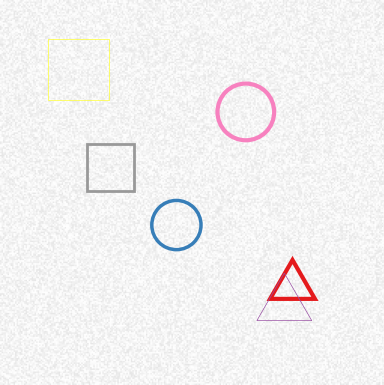[{"shape": "triangle", "thickness": 3, "radius": 0.34, "center": [0.76, 0.257]}, {"shape": "circle", "thickness": 2.5, "radius": 0.32, "center": [0.458, 0.415]}, {"shape": "triangle", "thickness": 0.5, "radius": 0.41, "center": [0.738, 0.208]}, {"shape": "square", "thickness": 0.5, "radius": 0.4, "center": [0.203, 0.82]}, {"shape": "circle", "thickness": 3, "radius": 0.37, "center": [0.639, 0.709]}, {"shape": "square", "thickness": 2, "radius": 0.31, "center": [0.287, 0.565]}]